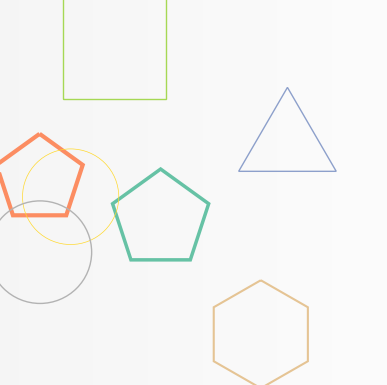[{"shape": "pentagon", "thickness": 2.5, "radius": 0.65, "center": [0.415, 0.431]}, {"shape": "pentagon", "thickness": 3, "radius": 0.59, "center": [0.102, 0.535]}, {"shape": "triangle", "thickness": 1, "radius": 0.73, "center": [0.742, 0.628]}, {"shape": "square", "thickness": 1, "radius": 0.66, "center": [0.295, 0.874]}, {"shape": "circle", "thickness": 0.5, "radius": 0.62, "center": [0.182, 0.489]}, {"shape": "hexagon", "thickness": 1.5, "radius": 0.7, "center": [0.673, 0.132]}, {"shape": "circle", "thickness": 1, "radius": 0.67, "center": [0.103, 0.345]}]